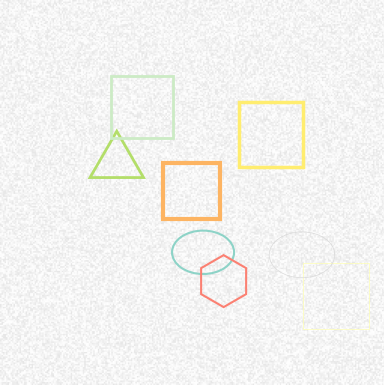[{"shape": "oval", "thickness": 1.5, "radius": 0.4, "center": [0.527, 0.345]}, {"shape": "square", "thickness": 0.5, "radius": 0.43, "center": [0.872, 0.231]}, {"shape": "hexagon", "thickness": 1.5, "radius": 0.34, "center": [0.581, 0.27]}, {"shape": "square", "thickness": 3, "radius": 0.37, "center": [0.497, 0.504]}, {"shape": "triangle", "thickness": 2, "radius": 0.4, "center": [0.303, 0.579]}, {"shape": "oval", "thickness": 0.5, "radius": 0.43, "center": [0.784, 0.338]}, {"shape": "square", "thickness": 2, "radius": 0.41, "center": [0.369, 0.722]}, {"shape": "square", "thickness": 2.5, "radius": 0.42, "center": [0.704, 0.651]}]